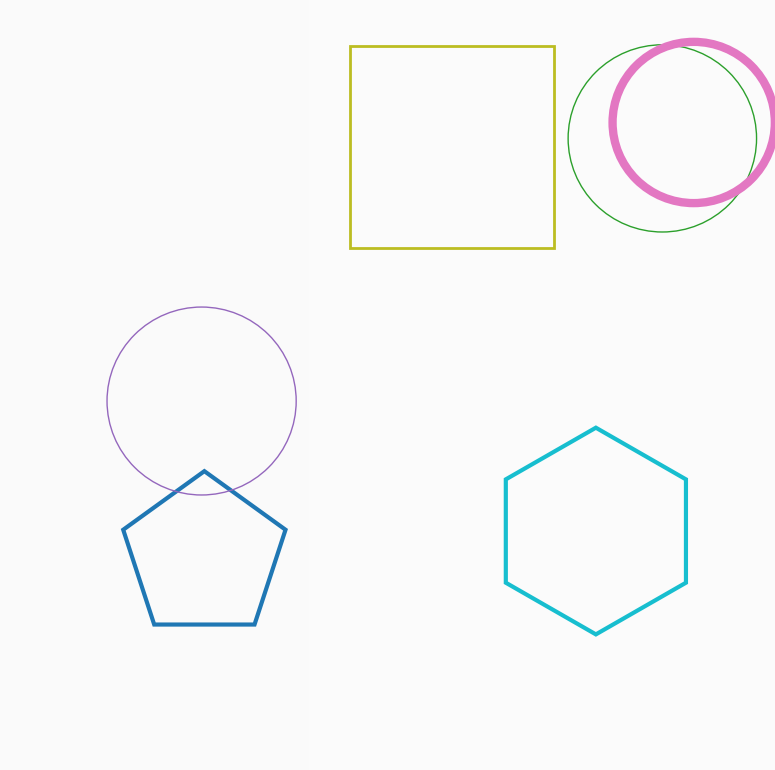[{"shape": "pentagon", "thickness": 1.5, "radius": 0.55, "center": [0.264, 0.278]}, {"shape": "circle", "thickness": 0.5, "radius": 0.61, "center": [0.855, 0.82]}, {"shape": "circle", "thickness": 0.5, "radius": 0.61, "center": [0.26, 0.479]}, {"shape": "circle", "thickness": 3, "radius": 0.52, "center": [0.895, 0.841]}, {"shape": "square", "thickness": 1, "radius": 0.66, "center": [0.583, 0.809]}, {"shape": "hexagon", "thickness": 1.5, "radius": 0.67, "center": [0.769, 0.31]}]